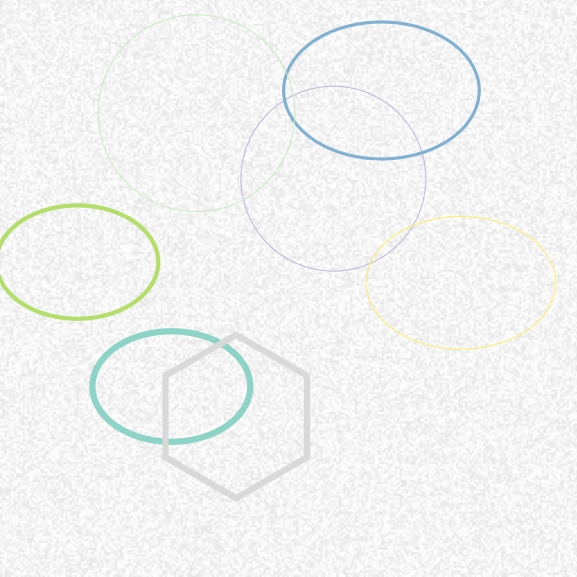[{"shape": "oval", "thickness": 3, "radius": 0.68, "center": [0.297, 0.33]}, {"shape": "circle", "thickness": 0.5, "radius": 0.8, "center": [0.577, 0.69]}, {"shape": "oval", "thickness": 1.5, "radius": 0.85, "center": [0.661, 0.842]}, {"shape": "oval", "thickness": 2, "radius": 0.7, "center": [0.134, 0.545]}, {"shape": "hexagon", "thickness": 3, "radius": 0.71, "center": [0.409, 0.278]}, {"shape": "circle", "thickness": 0.5, "radius": 0.85, "center": [0.34, 0.803]}, {"shape": "oval", "thickness": 0.5, "radius": 0.82, "center": [0.798, 0.509]}]